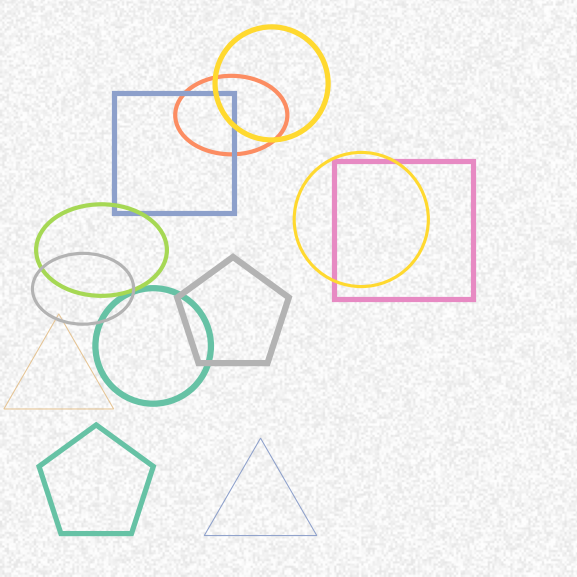[{"shape": "circle", "thickness": 3, "radius": 0.5, "center": [0.265, 0.4]}, {"shape": "pentagon", "thickness": 2.5, "radius": 0.52, "center": [0.167, 0.159]}, {"shape": "oval", "thickness": 2, "radius": 0.49, "center": [0.401, 0.8]}, {"shape": "square", "thickness": 2.5, "radius": 0.52, "center": [0.301, 0.734]}, {"shape": "triangle", "thickness": 0.5, "radius": 0.56, "center": [0.451, 0.128]}, {"shape": "square", "thickness": 2.5, "radius": 0.6, "center": [0.698, 0.601]}, {"shape": "oval", "thickness": 2, "radius": 0.57, "center": [0.176, 0.566]}, {"shape": "circle", "thickness": 2.5, "radius": 0.49, "center": [0.47, 0.855]}, {"shape": "circle", "thickness": 1.5, "radius": 0.58, "center": [0.626, 0.619]}, {"shape": "triangle", "thickness": 0.5, "radius": 0.55, "center": [0.102, 0.346]}, {"shape": "pentagon", "thickness": 3, "radius": 0.51, "center": [0.403, 0.453]}, {"shape": "oval", "thickness": 1.5, "radius": 0.44, "center": [0.144, 0.499]}]